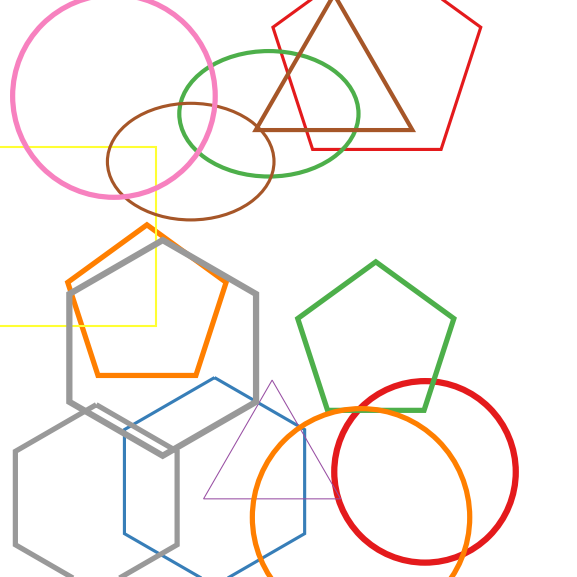[{"shape": "pentagon", "thickness": 1.5, "radius": 0.95, "center": [0.653, 0.893]}, {"shape": "circle", "thickness": 3, "radius": 0.79, "center": [0.736, 0.182]}, {"shape": "hexagon", "thickness": 1.5, "radius": 0.9, "center": [0.371, 0.165]}, {"shape": "pentagon", "thickness": 2.5, "radius": 0.71, "center": [0.651, 0.404]}, {"shape": "oval", "thickness": 2, "radius": 0.78, "center": [0.466, 0.802]}, {"shape": "triangle", "thickness": 0.5, "radius": 0.69, "center": [0.471, 0.204]}, {"shape": "pentagon", "thickness": 2.5, "radius": 0.72, "center": [0.254, 0.466]}, {"shape": "circle", "thickness": 2.5, "radius": 0.94, "center": [0.625, 0.103]}, {"shape": "square", "thickness": 1, "radius": 0.77, "center": [0.116, 0.589]}, {"shape": "oval", "thickness": 1.5, "radius": 0.72, "center": [0.33, 0.719]}, {"shape": "triangle", "thickness": 2, "radius": 0.78, "center": [0.579, 0.852]}, {"shape": "circle", "thickness": 2.5, "radius": 0.88, "center": [0.197, 0.833]}, {"shape": "hexagon", "thickness": 3, "radius": 0.93, "center": [0.282, 0.397]}, {"shape": "hexagon", "thickness": 2.5, "radius": 0.81, "center": [0.167, 0.137]}]